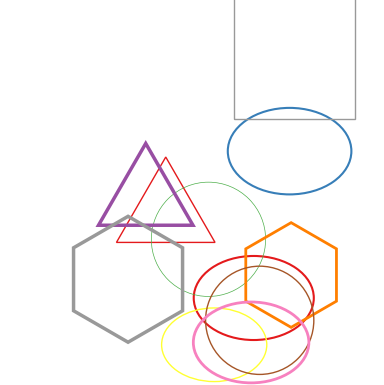[{"shape": "triangle", "thickness": 1, "radius": 0.74, "center": [0.431, 0.444]}, {"shape": "oval", "thickness": 1.5, "radius": 0.78, "center": [0.659, 0.226]}, {"shape": "oval", "thickness": 1.5, "radius": 0.8, "center": [0.752, 0.607]}, {"shape": "circle", "thickness": 0.5, "radius": 0.74, "center": [0.541, 0.378]}, {"shape": "triangle", "thickness": 2.5, "radius": 0.71, "center": [0.379, 0.486]}, {"shape": "hexagon", "thickness": 2, "radius": 0.68, "center": [0.756, 0.286]}, {"shape": "oval", "thickness": 1, "radius": 0.68, "center": [0.556, 0.105]}, {"shape": "circle", "thickness": 1, "radius": 0.7, "center": [0.675, 0.168]}, {"shape": "oval", "thickness": 2, "radius": 0.75, "center": [0.652, 0.111]}, {"shape": "hexagon", "thickness": 2.5, "radius": 0.82, "center": [0.333, 0.275]}, {"shape": "square", "thickness": 1, "radius": 0.78, "center": [0.765, 0.848]}]